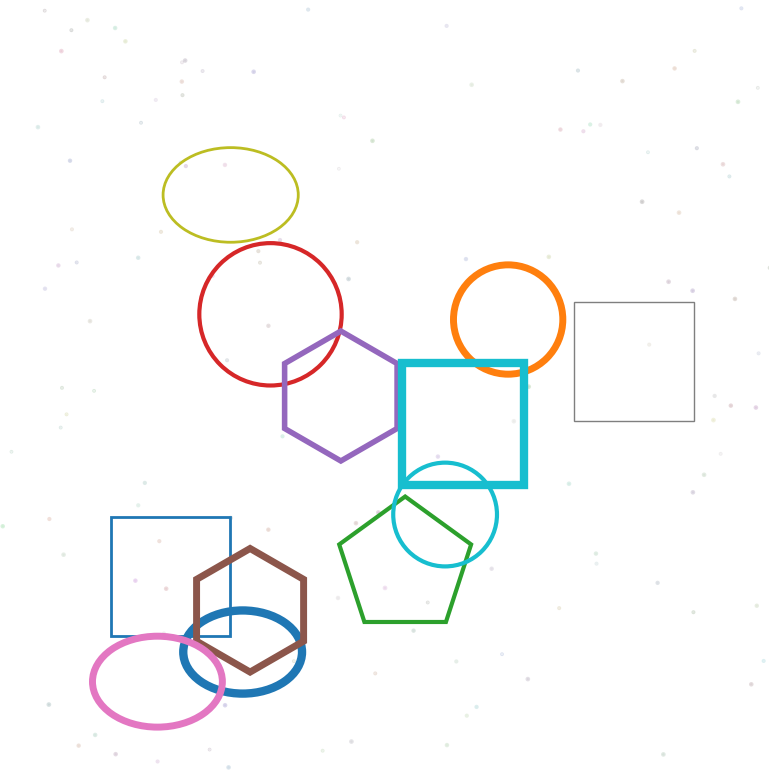[{"shape": "square", "thickness": 1, "radius": 0.39, "center": [0.222, 0.251]}, {"shape": "oval", "thickness": 3, "radius": 0.39, "center": [0.315, 0.153]}, {"shape": "circle", "thickness": 2.5, "radius": 0.35, "center": [0.66, 0.585]}, {"shape": "pentagon", "thickness": 1.5, "radius": 0.45, "center": [0.526, 0.265]}, {"shape": "circle", "thickness": 1.5, "radius": 0.46, "center": [0.351, 0.592]}, {"shape": "hexagon", "thickness": 2, "radius": 0.42, "center": [0.443, 0.486]}, {"shape": "hexagon", "thickness": 2.5, "radius": 0.4, "center": [0.325, 0.207]}, {"shape": "oval", "thickness": 2.5, "radius": 0.42, "center": [0.204, 0.115]}, {"shape": "square", "thickness": 0.5, "radius": 0.39, "center": [0.824, 0.53]}, {"shape": "oval", "thickness": 1, "radius": 0.44, "center": [0.3, 0.747]}, {"shape": "square", "thickness": 3, "radius": 0.4, "center": [0.601, 0.449]}, {"shape": "circle", "thickness": 1.5, "radius": 0.34, "center": [0.578, 0.332]}]